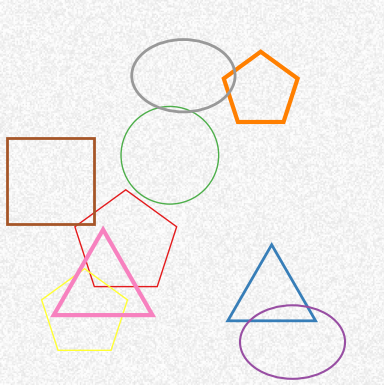[{"shape": "pentagon", "thickness": 1, "radius": 0.69, "center": [0.327, 0.368]}, {"shape": "triangle", "thickness": 2, "radius": 0.66, "center": [0.706, 0.233]}, {"shape": "circle", "thickness": 1, "radius": 0.63, "center": [0.441, 0.597]}, {"shape": "oval", "thickness": 1.5, "radius": 0.68, "center": [0.76, 0.112]}, {"shape": "pentagon", "thickness": 3, "radius": 0.5, "center": [0.677, 0.765]}, {"shape": "pentagon", "thickness": 1, "radius": 0.59, "center": [0.22, 0.185]}, {"shape": "square", "thickness": 2, "radius": 0.56, "center": [0.131, 0.53]}, {"shape": "triangle", "thickness": 3, "radius": 0.74, "center": [0.268, 0.256]}, {"shape": "oval", "thickness": 2, "radius": 0.67, "center": [0.476, 0.803]}]